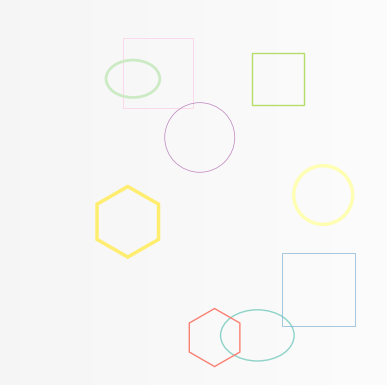[{"shape": "oval", "thickness": 1, "radius": 0.47, "center": [0.664, 0.129]}, {"shape": "circle", "thickness": 2.5, "radius": 0.38, "center": [0.834, 0.493]}, {"shape": "hexagon", "thickness": 1, "radius": 0.38, "center": [0.554, 0.123]}, {"shape": "square", "thickness": 0.5, "radius": 0.47, "center": [0.822, 0.248]}, {"shape": "square", "thickness": 1, "radius": 0.33, "center": [0.717, 0.795]}, {"shape": "square", "thickness": 0.5, "radius": 0.46, "center": [0.408, 0.81]}, {"shape": "circle", "thickness": 0.5, "radius": 0.45, "center": [0.515, 0.643]}, {"shape": "oval", "thickness": 2, "radius": 0.35, "center": [0.343, 0.795]}, {"shape": "hexagon", "thickness": 2.5, "radius": 0.46, "center": [0.33, 0.424]}]